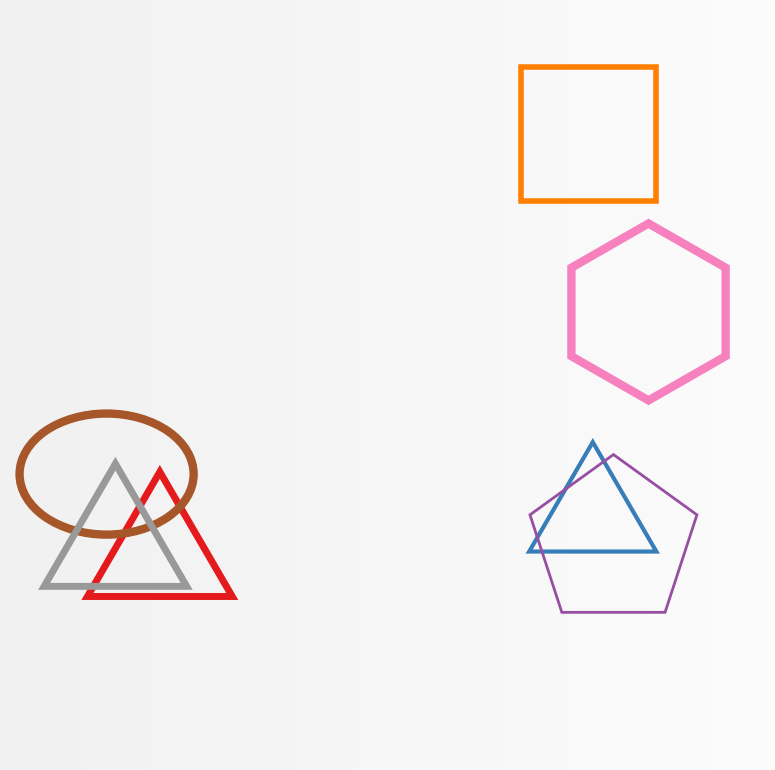[{"shape": "triangle", "thickness": 2.5, "radius": 0.54, "center": [0.206, 0.279]}, {"shape": "triangle", "thickness": 1.5, "radius": 0.47, "center": [0.765, 0.331]}, {"shape": "pentagon", "thickness": 1, "radius": 0.57, "center": [0.792, 0.296]}, {"shape": "square", "thickness": 2, "radius": 0.44, "center": [0.759, 0.826]}, {"shape": "oval", "thickness": 3, "radius": 0.56, "center": [0.138, 0.384]}, {"shape": "hexagon", "thickness": 3, "radius": 0.57, "center": [0.837, 0.595]}, {"shape": "triangle", "thickness": 2.5, "radius": 0.53, "center": [0.149, 0.292]}]